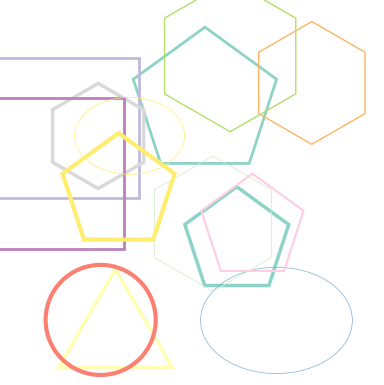[{"shape": "pentagon", "thickness": 2.5, "radius": 0.71, "center": [0.615, 0.373]}, {"shape": "pentagon", "thickness": 2, "radius": 0.98, "center": [0.532, 0.734]}, {"shape": "triangle", "thickness": 2.5, "radius": 0.85, "center": [0.3, 0.131]}, {"shape": "square", "thickness": 2, "radius": 0.91, "center": [0.179, 0.667]}, {"shape": "circle", "thickness": 3, "radius": 0.71, "center": [0.261, 0.169]}, {"shape": "oval", "thickness": 0.5, "radius": 0.99, "center": [0.718, 0.168]}, {"shape": "hexagon", "thickness": 1, "radius": 0.8, "center": [0.81, 0.785]}, {"shape": "hexagon", "thickness": 1, "radius": 0.98, "center": [0.598, 0.855]}, {"shape": "pentagon", "thickness": 1.5, "radius": 0.7, "center": [0.656, 0.409]}, {"shape": "hexagon", "thickness": 2.5, "radius": 0.68, "center": [0.255, 0.647]}, {"shape": "square", "thickness": 2, "radius": 0.98, "center": [0.127, 0.549]}, {"shape": "hexagon", "thickness": 0.5, "radius": 0.88, "center": [0.553, 0.419]}, {"shape": "pentagon", "thickness": 3, "radius": 0.76, "center": [0.308, 0.501]}, {"shape": "oval", "thickness": 0.5, "radius": 0.71, "center": [0.337, 0.647]}]